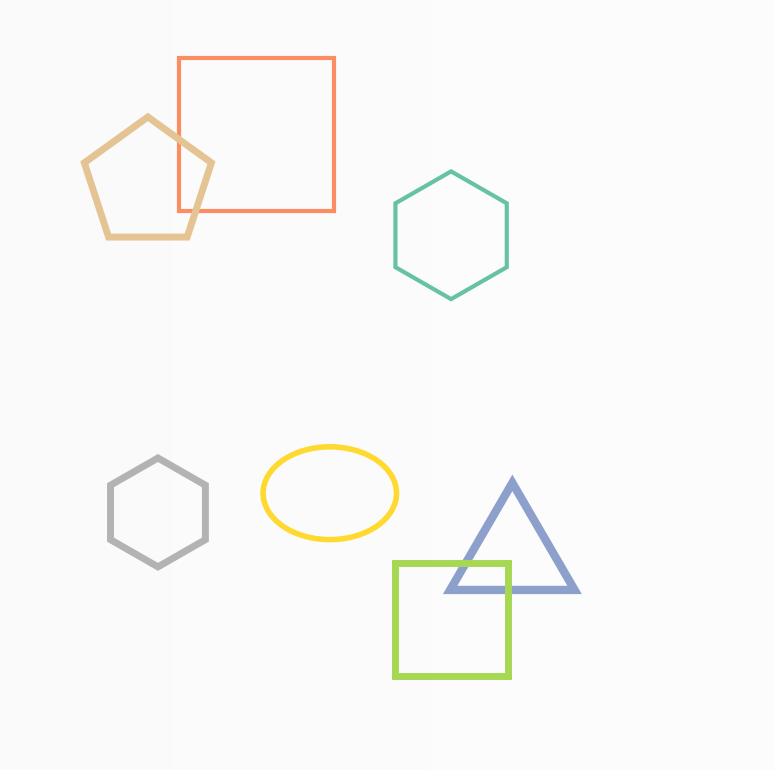[{"shape": "hexagon", "thickness": 1.5, "radius": 0.41, "center": [0.582, 0.694]}, {"shape": "square", "thickness": 1.5, "radius": 0.5, "center": [0.331, 0.825]}, {"shape": "triangle", "thickness": 3, "radius": 0.46, "center": [0.661, 0.28]}, {"shape": "square", "thickness": 2.5, "radius": 0.36, "center": [0.583, 0.196]}, {"shape": "oval", "thickness": 2, "radius": 0.43, "center": [0.426, 0.359]}, {"shape": "pentagon", "thickness": 2.5, "radius": 0.43, "center": [0.191, 0.762]}, {"shape": "hexagon", "thickness": 2.5, "radius": 0.35, "center": [0.204, 0.335]}]